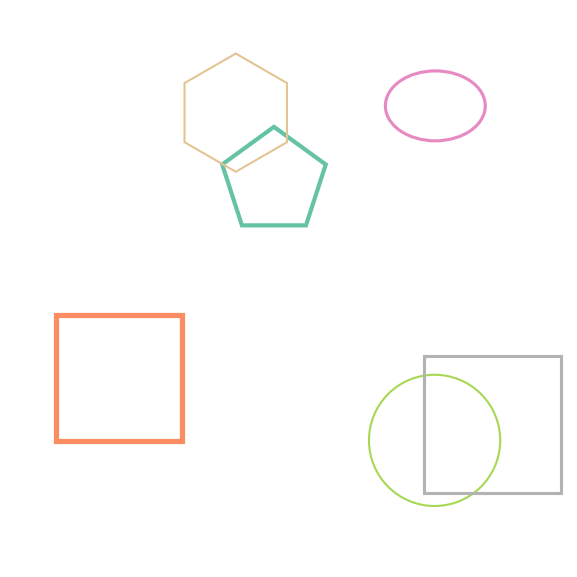[{"shape": "pentagon", "thickness": 2, "radius": 0.47, "center": [0.474, 0.685]}, {"shape": "square", "thickness": 2.5, "radius": 0.55, "center": [0.206, 0.344]}, {"shape": "oval", "thickness": 1.5, "radius": 0.43, "center": [0.754, 0.816]}, {"shape": "circle", "thickness": 1, "radius": 0.57, "center": [0.753, 0.237]}, {"shape": "hexagon", "thickness": 1, "radius": 0.51, "center": [0.408, 0.804]}, {"shape": "square", "thickness": 1.5, "radius": 0.59, "center": [0.853, 0.265]}]